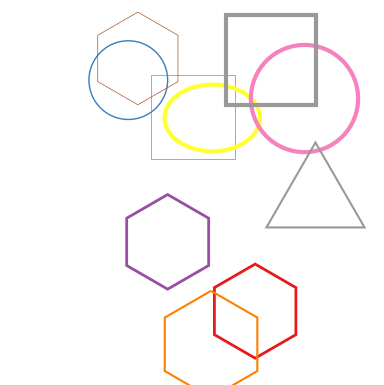[{"shape": "hexagon", "thickness": 2, "radius": 0.61, "center": [0.663, 0.192]}, {"shape": "circle", "thickness": 1, "radius": 0.51, "center": [0.333, 0.792]}, {"shape": "square", "thickness": 0.5, "radius": 0.55, "center": [0.501, 0.696]}, {"shape": "hexagon", "thickness": 2, "radius": 0.61, "center": [0.436, 0.372]}, {"shape": "hexagon", "thickness": 1.5, "radius": 0.69, "center": [0.548, 0.106]}, {"shape": "oval", "thickness": 3, "radius": 0.62, "center": [0.551, 0.694]}, {"shape": "hexagon", "thickness": 0.5, "radius": 0.6, "center": [0.358, 0.848]}, {"shape": "circle", "thickness": 3, "radius": 0.7, "center": [0.791, 0.744]}, {"shape": "triangle", "thickness": 1.5, "radius": 0.74, "center": [0.819, 0.483]}, {"shape": "square", "thickness": 3, "radius": 0.59, "center": [0.704, 0.844]}]